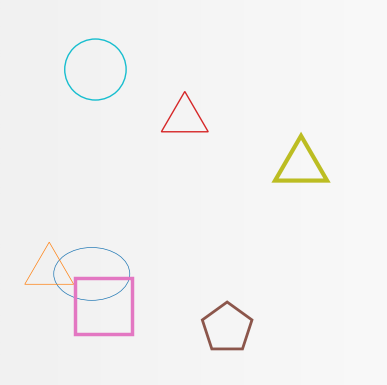[{"shape": "oval", "thickness": 0.5, "radius": 0.49, "center": [0.237, 0.289]}, {"shape": "triangle", "thickness": 0.5, "radius": 0.36, "center": [0.127, 0.298]}, {"shape": "triangle", "thickness": 1, "radius": 0.35, "center": [0.477, 0.693]}, {"shape": "pentagon", "thickness": 2, "radius": 0.34, "center": [0.586, 0.148]}, {"shape": "square", "thickness": 2.5, "radius": 0.37, "center": [0.268, 0.205]}, {"shape": "triangle", "thickness": 3, "radius": 0.39, "center": [0.777, 0.57]}, {"shape": "circle", "thickness": 1, "radius": 0.4, "center": [0.246, 0.819]}]